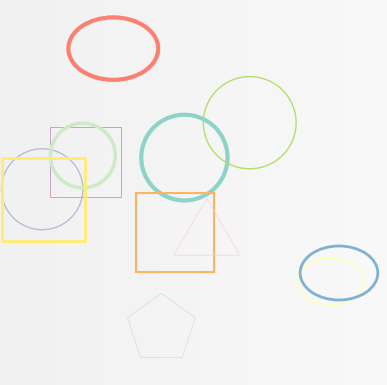[{"shape": "circle", "thickness": 3, "radius": 0.56, "center": [0.476, 0.591]}, {"shape": "oval", "thickness": 1, "radius": 0.43, "center": [0.854, 0.269]}, {"shape": "circle", "thickness": 1, "radius": 0.53, "center": [0.109, 0.508]}, {"shape": "oval", "thickness": 3, "radius": 0.58, "center": [0.292, 0.874]}, {"shape": "oval", "thickness": 2, "radius": 0.5, "center": [0.875, 0.291]}, {"shape": "square", "thickness": 1.5, "radius": 0.51, "center": [0.452, 0.396]}, {"shape": "circle", "thickness": 1, "radius": 0.6, "center": [0.644, 0.681]}, {"shape": "triangle", "thickness": 0.5, "radius": 0.49, "center": [0.534, 0.386]}, {"shape": "pentagon", "thickness": 0.5, "radius": 0.46, "center": [0.417, 0.146]}, {"shape": "square", "thickness": 0.5, "radius": 0.46, "center": [0.22, 0.58]}, {"shape": "circle", "thickness": 2.5, "radius": 0.42, "center": [0.214, 0.596]}, {"shape": "square", "thickness": 2, "radius": 0.54, "center": [0.112, 0.482]}]